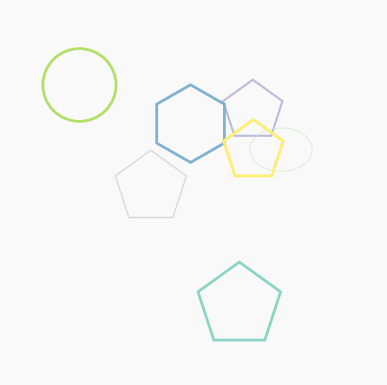[{"shape": "pentagon", "thickness": 2, "radius": 0.56, "center": [0.618, 0.207]}, {"shape": "pentagon", "thickness": 1.5, "radius": 0.4, "center": [0.652, 0.712]}, {"shape": "hexagon", "thickness": 2, "radius": 0.5, "center": [0.492, 0.679]}, {"shape": "circle", "thickness": 2, "radius": 0.47, "center": [0.205, 0.779]}, {"shape": "pentagon", "thickness": 1, "radius": 0.48, "center": [0.389, 0.513]}, {"shape": "oval", "thickness": 0.5, "radius": 0.4, "center": [0.725, 0.611]}, {"shape": "pentagon", "thickness": 2, "radius": 0.4, "center": [0.654, 0.609]}]